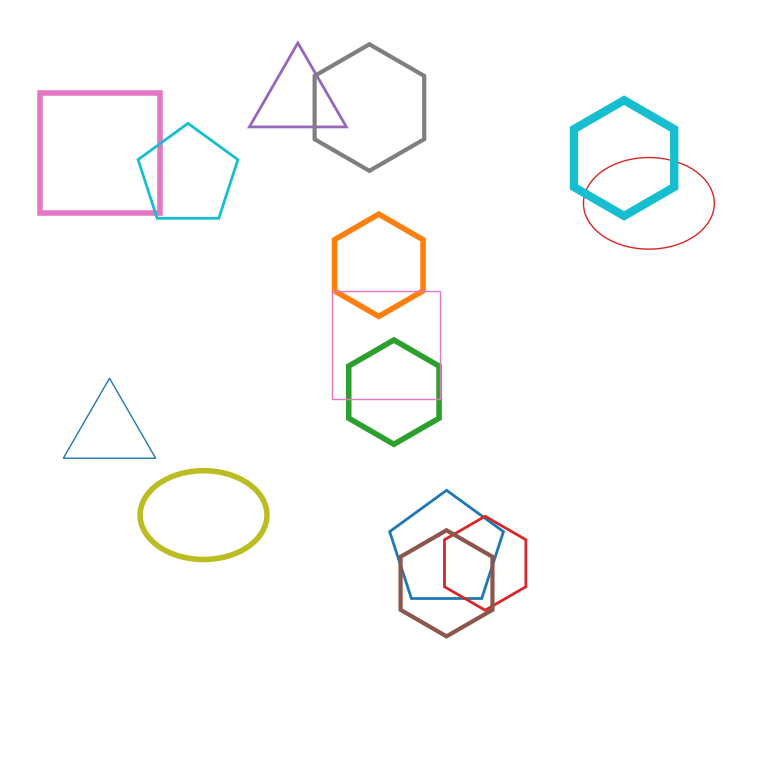[{"shape": "triangle", "thickness": 0.5, "radius": 0.35, "center": [0.142, 0.44]}, {"shape": "pentagon", "thickness": 1, "radius": 0.39, "center": [0.58, 0.286]}, {"shape": "hexagon", "thickness": 2, "radius": 0.33, "center": [0.492, 0.655]}, {"shape": "hexagon", "thickness": 2, "radius": 0.34, "center": [0.512, 0.491]}, {"shape": "hexagon", "thickness": 1, "radius": 0.31, "center": [0.63, 0.269]}, {"shape": "oval", "thickness": 0.5, "radius": 0.42, "center": [0.843, 0.736]}, {"shape": "triangle", "thickness": 1, "radius": 0.36, "center": [0.387, 0.872]}, {"shape": "hexagon", "thickness": 1.5, "radius": 0.34, "center": [0.58, 0.242]}, {"shape": "square", "thickness": 0.5, "radius": 0.35, "center": [0.501, 0.551]}, {"shape": "square", "thickness": 2, "radius": 0.39, "center": [0.13, 0.801]}, {"shape": "hexagon", "thickness": 1.5, "radius": 0.41, "center": [0.48, 0.86]}, {"shape": "oval", "thickness": 2, "radius": 0.41, "center": [0.264, 0.331]}, {"shape": "hexagon", "thickness": 3, "radius": 0.38, "center": [0.81, 0.795]}, {"shape": "pentagon", "thickness": 1, "radius": 0.34, "center": [0.244, 0.772]}]